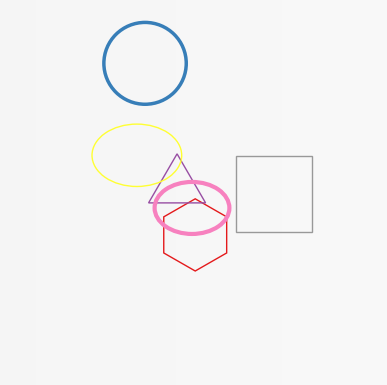[{"shape": "hexagon", "thickness": 1, "radius": 0.47, "center": [0.504, 0.39]}, {"shape": "circle", "thickness": 2.5, "radius": 0.53, "center": [0.374, 0.835]}, {"shape": "triangle", "thickness": 1, "radius": 0.42, "center": [0.457, 0.515]}, {"shape": "oval", "thickness": 1, "radius": 0.58, "center": [0.353, 0.597]}, {"shape": "oval", "thickness": 3, "radius": 0.48, "center": [0.495, 0.46]}, {"shape": "square", "thickness": 1, "radius": 0.49, "center": [0.708, 0.496]}]